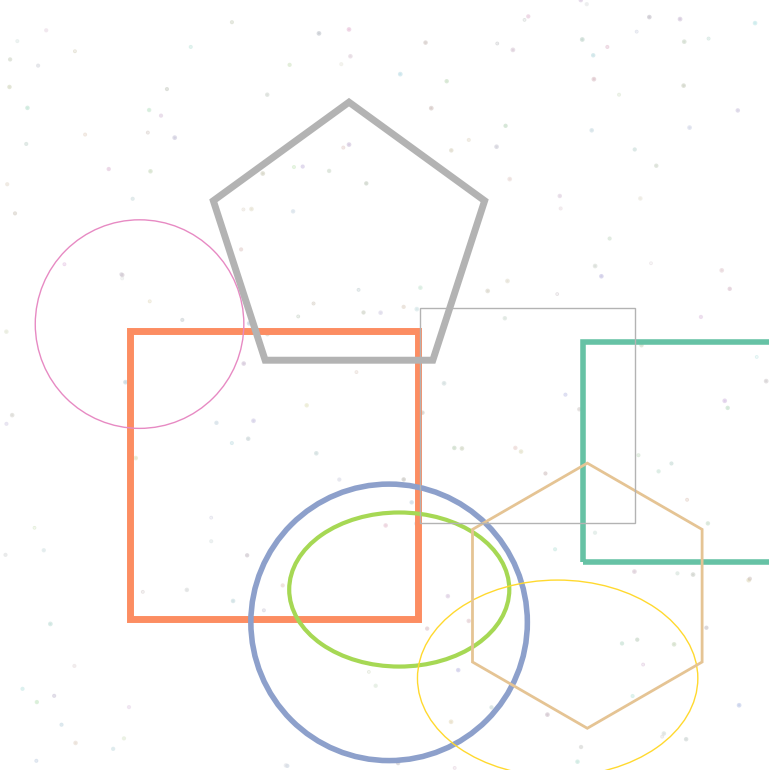[{"shape": "square", "thickness": 2, "radius": 0.72, "center": [0.9, 0.413]}, {"shape": "square", "thickness": 2.5, "radius": 0.93, "center": [0.356, 0.383]}, {"shape": "circle", "thickness": 2, "radius": 0.9, "center": [0.505, 0.192]}, {"shape": "circle", "thickness": 0.5, "radius": 0.68, "center": [0.181, 0.579]}, {"shape": "oval", "thickness": 1.5, "radius": 0.71, "center": [0.519, 0.234]}, {"shape": "oval", "thickness": 0.5, "radius": 0.91, "center": [0.724, 0.119]}, {"shape": "hexagon", "thickness": 1, "radius": 0.86, "center": [0.763, 0.226]}, {"shape": "pentagon", "thickness": 2.5, "radius": 0.93, "center": [0.453, 0.682]}, {"shape": "square", "thickness": 0.5, "radius": 0.7, "center": [0.685, 0.461]}]